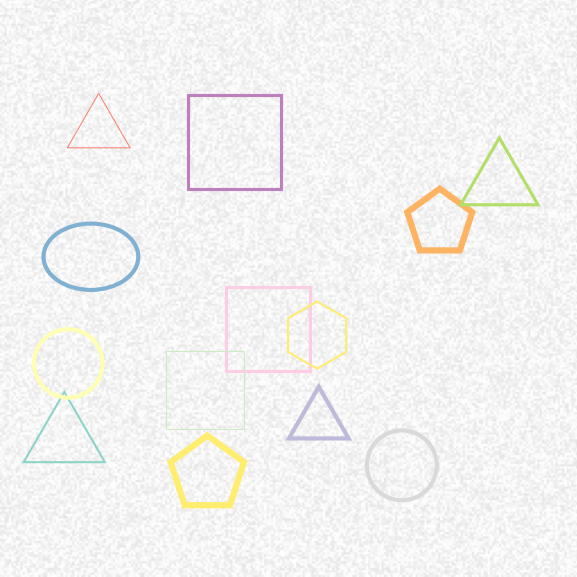[{"shape": "triangle", "thickness": 1, "radius": 0.41, "center": [0.111, 0.239]}, {"shape": "circle", "thickness": 2, "radius": 0.3, "center": [0.118, 0.37]}, {"shape": "triangle", "thickness": 2, "radius": 0.3, "center": [0.552, 0.27]}, {"shape": "triangle", "thickness": 0.5, "radius": 0.31, "center": [0.171, 0.775]}, {"shape": "oval", "thickness": 2, "radius": 0.41, "center": [0.157, 0.555]}, {"shape": "pentagon", "thickness": 3, "radius": 0.3, "center": [0.762, 0.613]}, {"shape": "triangle", "thickness": 1.5, "radius": 0.39, "center": [0.865, 0.683]}, {"shape": "square", "thickness": 1.5, "radius": 0.36, "center": [0.464, 0.43]}, {"shape": "circle", "thickness": 2, "radius": 0.3, "center": [0.696, 0.193]}, {"shape": "square", "thickness": 1.5, "radius": 0.4, "center": [0.406, 0.753]}, {"shape": "square", "thickness": 0.5, "radius": 0.34, "center": [0.355, 0.324]}, {"shape": "pentagon", "thickness": 3, "radius": 0.33, "center": [0.359, 0.178]}, {"shape": "hexagon", "thickness": 1, "radius": 0.29, "center": [0.549, 0.419]}]